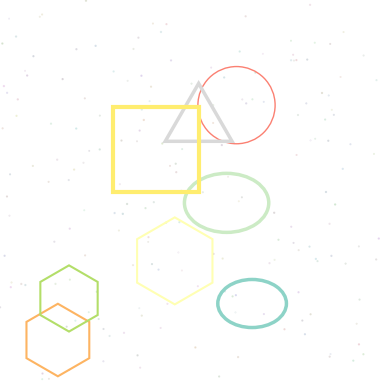[{"shape": "oval", "thickness": 2.5, "radius": 0.45, "center": [0.655, 0.212]}, {"shape": "hexagon", "thickness": 1.5, "radius": 0.57, "center": [0.454, 0.322]}, {"shape": "circle", "thickness": 1, "radius": 0.5, "center": [0.614, 0.727]}, {"shape": "hexagon", "thickness": 1.5, "radius": 0.47, "center": [0.15, 0.117]}, {"shape": "hexagon", "thickness": 1.5, "radius": 0.43, "center": [0.179, 0.225]}, {"shape": "triangle", "thickness": 2.5, "radius": 0.5, "center": [0.516, 0.683]}, {"shape": "oval", "thickness": 2.5, "radius": 0.55, "center": [0.589, 0.473]}, {"shape": "square", "thickness": 3, "radius": 0.56, "center": [0.406, 0.612]}]